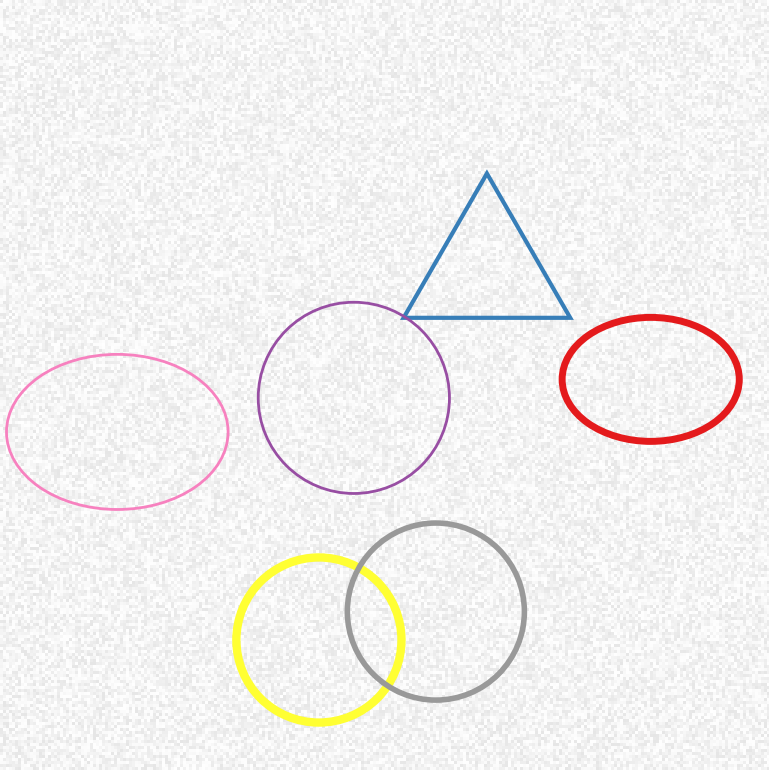[{"shape": "oval", "thickness": 2.5, "radius": 0.58, "center": [0.845, 0.507]}, {"shape": "triangle", "thickness": 1.5, "radius": 0.62, "center": [0.632, 0.65]}, {"shape": "circle", "thickness": 1, "radius": 0.62, "center": [0.46, 0.483]}, {"shape": "circle", "thickness": 3, "radius": 0.54, "center": [0.414, 0.169]}, {"shape": "oval", "thickness": 1, "radius": 0.72, "center": [0.152, 0.439]}, {"shape": "circle", "thickness": 2, "radius": 0.57, "center": [0.566, 0.206]}]